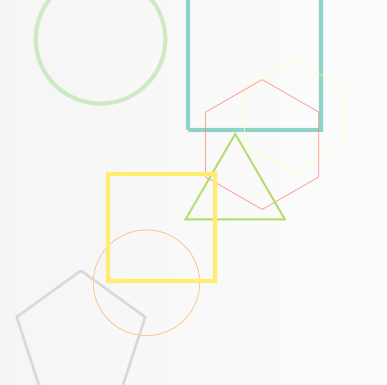[{"shape": "square", "thickness": 3, "radius": 0.86, "center": [0.657, 0.836]}, {"shape": "hexagon", "thickness": 0.5, "radius": 0.74, "center": [0.758, 0.698]}, {"shape": "hexagon", "thickness": 0.5, "radius": 0.84, "center": [0.677, 0.625]}, {"shape": "circle", "thickness": 0.5, "radius": 0.69, "center": [0.378, 0.266]}, {"shape": "triangle", "thickness": 1.5, "radius": 0.74, "center": [0.607, 0.504]}, {"shape": "pentagon", "thickness": 2, "radius": 0.87, "center": [0.209, 0.123]}, {"shape": "circle", "thickness": 3, "radius": 0.84, "center": [0.259, 0.898]}, {"shape": "square", "thickness": 3, "radius": 0.69, "center": [0.418, 0.409]}]